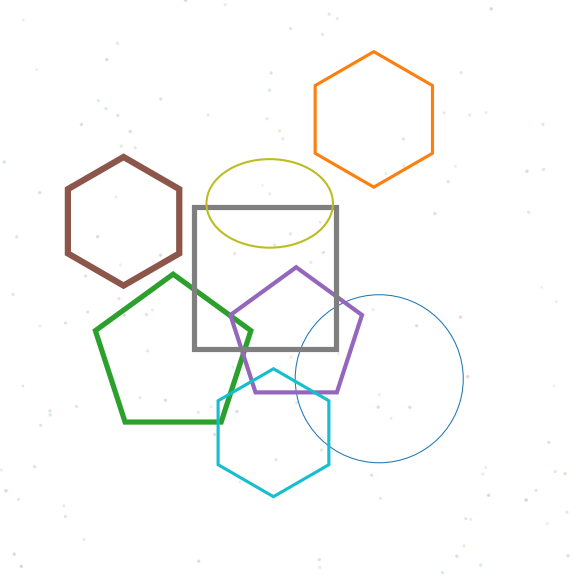[{"shape": "circle", "thickness": 0.5, "radius": 0.73, "center": [0.657, 0.343]}, {"shape": "hexagon", "thickness": 1.5, "radius": 0.59, "center": [0.647, 0.792]}, {"shape": "pentagon", "thickness": 2.5, "radius": 0.71, "center": [0.3, 0.383]}, {"shape": "pentagon", "thickness": 2, "radius": 0.6, "center": [0.513, 0.417]}, {"shape": "hexagon", "thickness": 3, "radius": 0.56, "center": [0.214, 0.616]}, {"shape": "square", "thickness": 2.5, "radius": 0.62, "center": [0.459, 0.518]}, {"shape": "oval", "thickness": 1, "radius": 0.55, "center": [0.467, 0.647]}, {"shape": "hexagon", "thickness": 1.5, "radius": 0.55, "center": [0.474, 0.25]}]